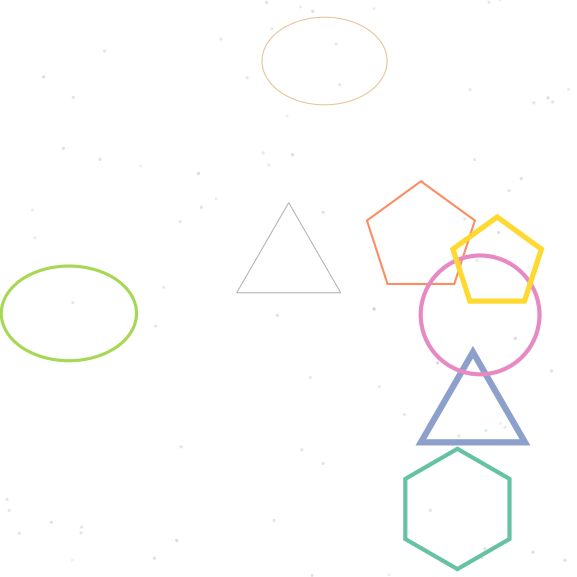[{"shape": "hexagon", "thickness": 2, "radius": 0.52, "center": [0.792, 0.118]}, {"shape": "pentagon", "thickness": 1, "radius": 0.49, "center": [0.729, 0.587]}, {"shape": "triangle", "thickness": 3, "radius": 0.52, "center": [0.819, 0.285]}, {"shape": "circle", "thickness": 2, "radius": 0.51, "center": [0.831, 0.454]}, {"shape": "oval", "thickness": 1.5, "radius": 0.59, "center": [0.119, 0.456]}, {"shape": "pentagon", "thickness": 2.5, "radius": 0.4, "center": [0.861, 0.543]}, {"shape": "oval", "thickness": 0.5, "radius": 0.54, "center": [0.562, 0.893]}, {"shape": "triangle", "thickness": 0.5, "radius": 0.52, "center": [0.5, 0.544]}]